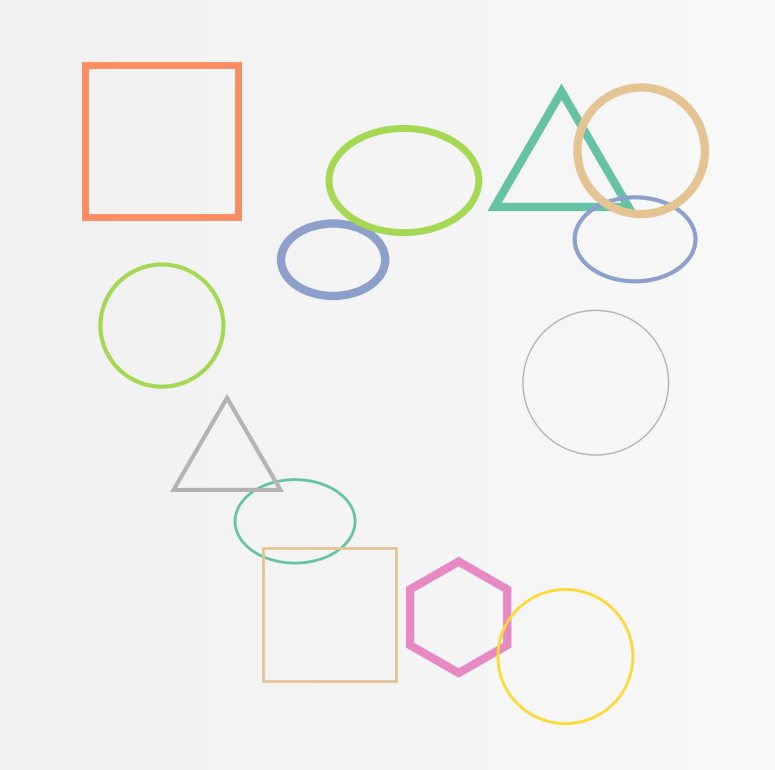[{"shape": "triangle", "thickness": 3, "radius": 0.5, "center": [0.725, 0.781]}, {"shape": "oval", "thickness": 1, "radius": 0.39, "center": [0.381, 0.323]}, {"shape": "square", "thickness": 2.5, "radius": 0.49, "center": [0.209, 0.817]}, {"shape": "oval", "thickness": 3, "radius": 0.34, "center": [0.43, 0.663]}, {"shape": "oval", "thickness": 1.5, "radius": 0.39, "center": [0.819, 0.689]}, {"shape": "hexagon", "thickness": 3, "radius": 0.36, "center": [0.592, 0.198]}, {"shape": "oval", "thickness": 2.5, "radius": 0.48, "center": [0.521, 0.766]}, {"shape": "circle", "thickness": 1.5, "radius": 0.4, "center": [0.209, 0.577]}, {"shape": "circle", "thickness": 1, "radius": 0.44, "center": [0.73, 0.147]}, {"shape": "circle", "thickness": 3, "radius": 0.41, "center": [0.827, 0.804]}, {"shape": "square", "thickness": 1, "radius": 0.43, "center": [0.425, 0.202]}, {"shape": "triangle", "thickness": 1.5, "radius": 0.4, "center": [0.293, 0.404]}, {"shape": "circle", "thickness": 0.5, "radius": 0.47, "center": [0.769, 0.503]}]